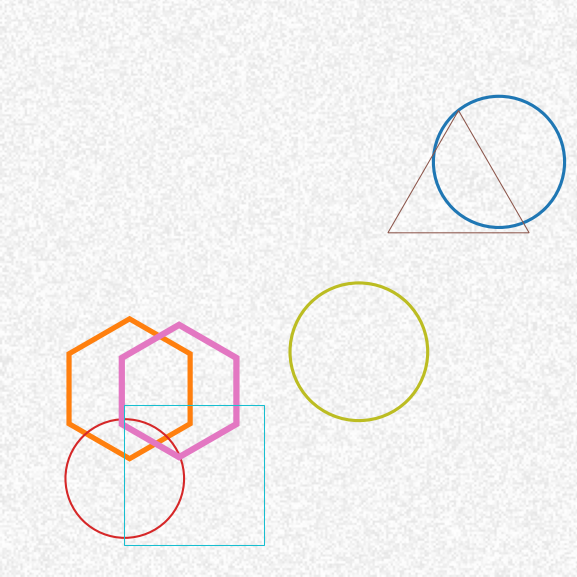[{"shape": "circle", "thickness": 1.5, "radius": 0.57, "center": [0.864, 0.719]}, {"shape": "hexagon", "thickness": 2.5, "radius": 0.61, "center": [0.224, 0.326]}, {"shape": "circle", "thickness": 1, "radius": 0.51, "center": [0.216, 0.171]}, {"shape": "triangle", "thickness": 0.5, "radius": 0.71, "center": [0.794, 0.667]}, {"shape": "hexagon", "thickness": 3, "radius": 0.57, "center": [0.31, 0.322]}, {"shape": "circle", "thickness": 1.5, "radius": 0.6, "center": [0.621, 0.39]}, {"shape": "square", "thickness": 0.5, "radius": 0.61, "center": [0.336, 0.176]}]